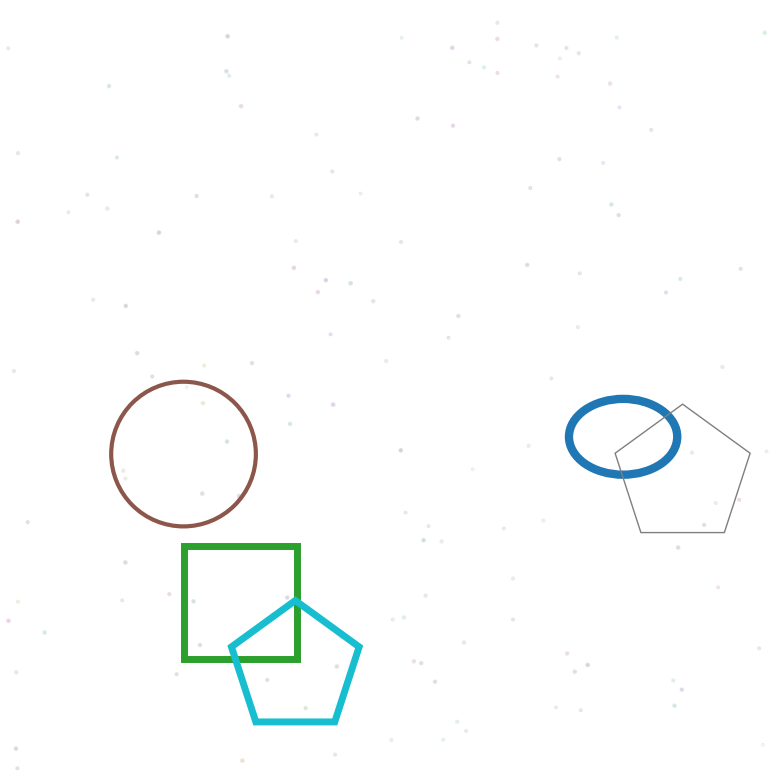[{"shape": "oval", "thickness": 3, "radius": 0.35, "center": [0.809, 0.433]}, {"shape": "square", "thickness": 2.5, "radius": 0.37, "center": [0.313, 0.218]}, {"shape": "circle", "thickness": 1.5, "radius": 0.47, "center": [0.238, 0.41]}, {"shape": "pentagon", "thickness": 0.5, "radius": 0.46, "center": [0.887, 0.383]}, {"shape": "pentagon", "thickness": 2.5, "radius": 0.44, "center": [0.383, 0.133]}]